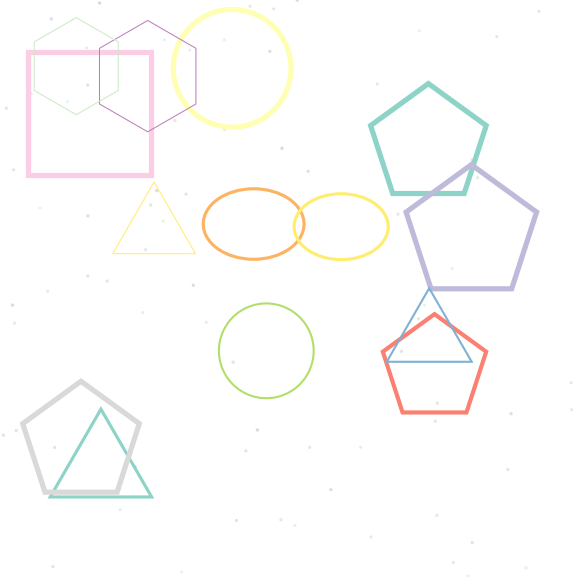[{"shape": "pentagon", "thickness": 2.5, "radius": 0.53, "center": [0.742, 0.749]}, {"shape": "triangle", "thickness": 1.5, "radius": 0.51, "center": [0.175, 0.189]}, {"shape": "circle", "thickness": 2.5, "radius": 0.51, "center": [0.402, 0.881]}, {"shape": "pentagon", "thickness": 2.5, "radius": 0.59, "center": [0.816, 0.595]}, {"shape": "pentagon", "thickness": 2, "radius": 0.47, "center": [0.752, 0.361]}, {"shape": "triangle", "thickness": 1, "radius": 0.42, "center": [0.743, 0.415]}, {"shape": "oval", "thickness": 1.5, "radius": 0.44, "center": [0.439, 0.611]}, {"shape": "circle", "thickness": 1, "radius": 0.41, "center": [0.461, 0.392]}, {"shape": "square", "thickness": 2.5, "radius": 0.53, "center": [0.155, 0.803]}, {"shape": "pentagon", "thickness": 2.5, "radius": 0.53, "center": [0.14, 0.233]}, {"shape": "hexagon", "thickness": 0.5, "radius": 0.48, "center": [0.256, 0.867]}, {"shape": "hexagon", "thickness": 0.5, "radius": 0.42, "center": [0.132, 0.885]}, {"shape": "triangle", "thickness": 0.5, "radius": 0.41, "center": [0.267, 0.601]}, {"shape": "oval", "thickness": 1.5, "radius": 0.41, "center": [0.591, 0.607]}]